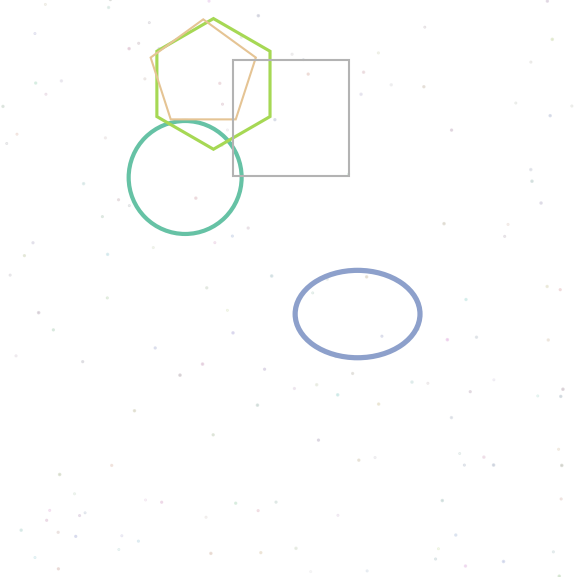[{"shape": "circle", "thickness": 2, "radius": 0.49, "center": [0.321, 0.692]}, {"shape": "oval", "thickness": 2.5, "radius": 0.54, "center": [0.619, 0.455]}, {"shape": "hexagon", "thickness": 1.5, "radius": 0.57, "center": [0.37, 0.854]}, {"shape": "pentagon", "thickness": 1, "radius": 0.48, "center": [0.352, 0.87]}, {"shape": "square", "thickness": 1, "radius": 0.5, "center": [0.503, 0.795]}]